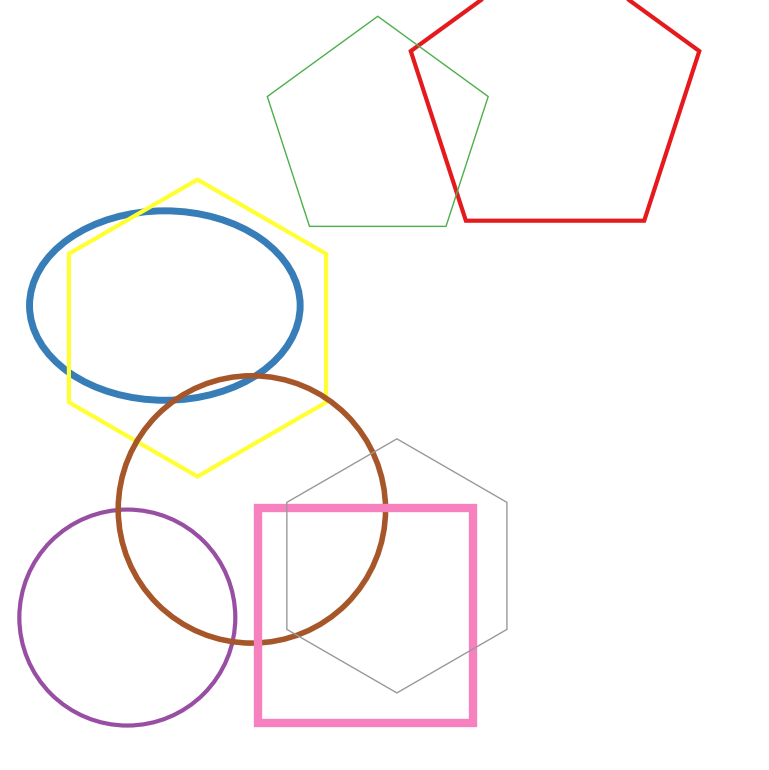[{"shape": "pentagon", "thickness": 1.5, "radius": 0.99, "center": [0.721, 0.873]}, {"shape": "oval", "thickness": 2.5, "radius": 0.88, "center": [0.214, 0.603]}, {"shape": "pentagon", "thickness": 0.5, "radius": 0.75, "center": [0.491, 0.828]}, {"shape": "circle", "thickness": 1.5, "radius": 0.7, "center": [0.165, 0.198]}, {"shape": "hexagon", "thickness": 1.5, "radius": 0.96, "center": [0.256, 0.574]}, {"shape": "circle", "thickness": 2, "radius": 0.87, "center": [0.327, 0.338]}, {"shape": "square", "thickness": 3, "radius": 0.7, "center": [0.475, 0.201]}, {"shape": "hexagon", "thickness": 0.5, "radius": 0.82, "center": [0.515, 0.265]}]